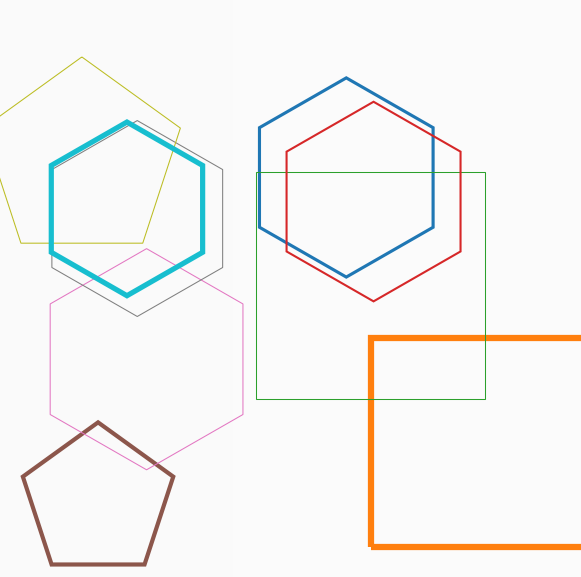[{"shape": "hexagon", "thickness": 1.5, "radius": 0.86, "center": [0.596, 0.692]}, {"shape": "square", "thickness": 3, "radius": 0.91, "center": [0.82, 0.233]}, {"shape": "square", "thickness": 0.5, "radius": 0.98, "center": [0.637, 0.504]}, {"shape": "hexagon", "thickness": 1, "radius": 0.86, "center": [0.643, 0.65]}, {"shape": "pentagon", "thickness": 2, "radius": 0.68, "center": [0.169, 0.132]}, {"shape": "hexagon", "thickness": 0.5, "radius": 0.96, "center": [0.252, 0.377]}, {"shape": "hexagon", "thickness": 0.5, "radius": 0.85, "center": [0.236, 0.621]}, {"shape": "pentagon", "thickness": 0.5, "radius": 0.89, "center": [0.141, 0.722]}, {"shape": "hexagon", "thickness": 2.5, "radius": 0.75, "center": [0.218, 0.637]}]